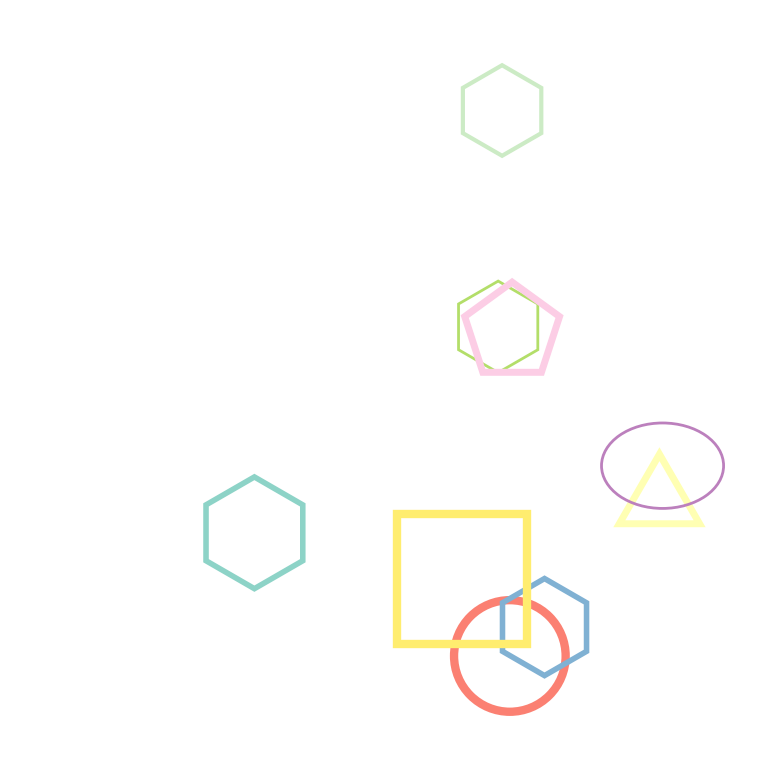[{"shape": "hexagon", "thickness": 2, "radius": 0.36, "center": [0.33, 0.308]}, {"shape": "triangle", "thickness": 2.5, "radius": 0.3, "center": [0.856, 0.35]}, {"shape": "circle", "thickness": 3, "radius": 0.36, "center": [0.662, 0.148]}, {"shape": "hexagon", "thickness": 2, "radius": 0.32, "center": [0.707, 0.186]}, {"shape": "hexagon", "thickness": 1, "radius": 0.3, "center": [0.647, 0.576]}, {"shape": "pentagon", "thickness": 2.5, "radius": 0.32, "center": [0.665, 0.569]}, {"shape": "oval", "thickness": 1, "radius": 0.4, "center": [0.86, 0.395]}, {"shape": "hexagon", "thickness": 1.5, "radius": 0.29, "center": [0.652, 0.856]}, {"shape": "square", "thickness": 3, "radius": 0.42, "center": [0.6, 0.248]}]